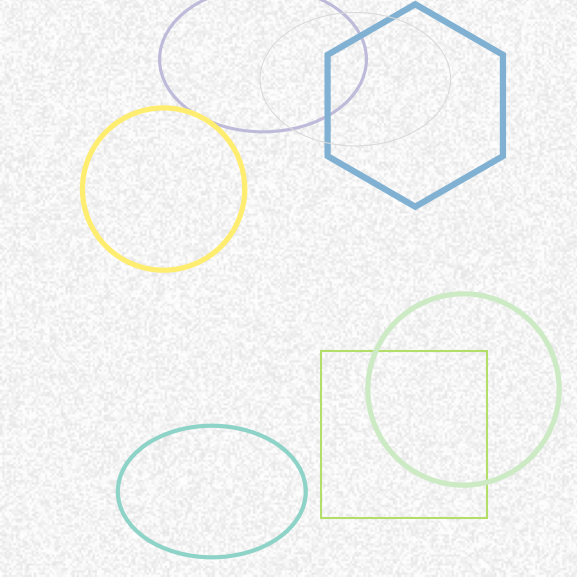[{"shape": "oval", "thickness": 2, "radius": 0.81, "center": [0.367, 0.148]}, {"shape": "oval", "thickness": 1.5, "radius": 0.9, "center": [0.455, 0.896]}, {"shape": "hexagon", "thickness": 3, "radius": 0.88, "center": [0.719, 0.816]}, {"shape": "square", "thickness": 1, "radius": 0.72, "center": [0.699, 0.247]}, {"shape": "oval", "thickness": 0.5, "radius": 0.83, "center": [0.615, 0.862]}, {"shape": "circle", "thickness": 2.5, "radius": 0.83, "center": [0.803, 0.325]}, {"shape": "circle", "thickness": 2.5, "radius": 0.7, "center": [0.283, 0.672]}]